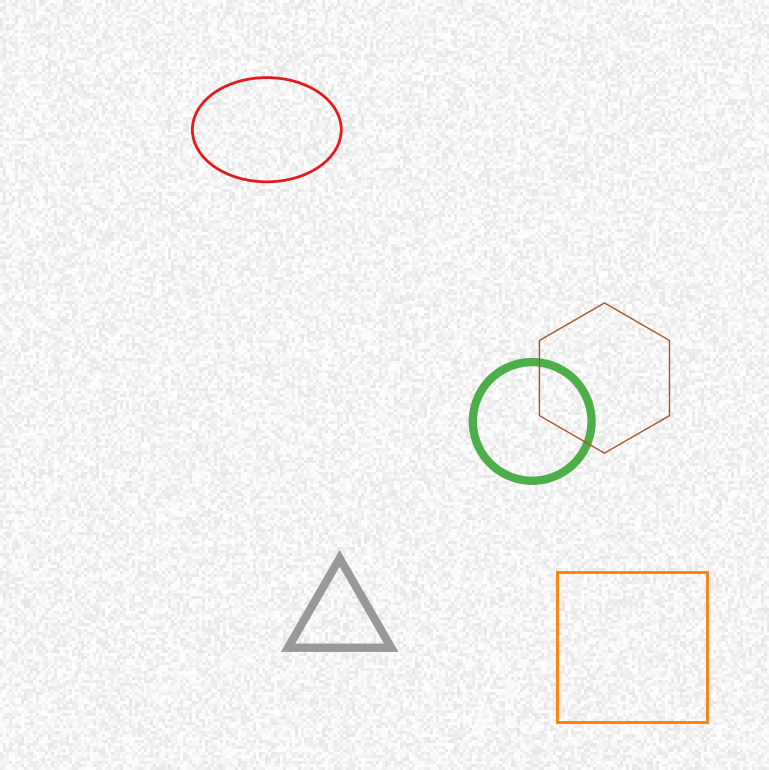[{"shape": "oval", "thickness": 1, "radius": 0.48, "center": [0.347, 0.832]}, {"shape": "circle", "thickness": 3, "radius": 0.39, "center": [0.691, 0.453]}, {"shape": "square", "thickness": 1, "radius": 0.49, "center": [0.821, 0.159]}, {"shape": "hexagon", "thickness": 0.5, "radius": 0.49, "center": [0.785, 0.509]}, {"shape": "triangle", "thickness": 3, "radius": 0.39, "center": [0.441, 0.197]}]